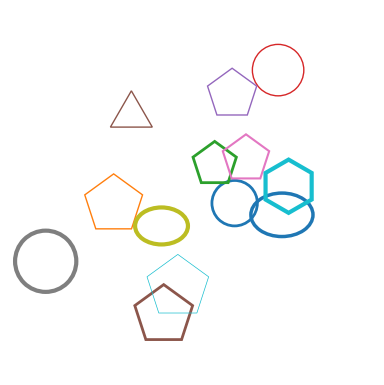[{"shape": "circle", "thickness": 2, "radius": 0.3, "center": [0.609, 0.472]}, {"shape": "oval", "thickness": 2.5, "radius": 0.4, "center": [0.732, 0.442]}, {"shape": "pentagon", "thickness": 1, "radius": 0.39, "center": [0.295, 0.469]}, {"shape": "pentagon", "thickness": 2, "radius": 0.3, "center": [0.558, 0.573]}, {"shape": "circle", "thickness": 1, "radius": 0.33, "center": [0.722, 0.818]}, {"shape": "pentagon", "thickness": 1, "radius": 0.34, "center": [0.603, 0.756]}, {"shape": "triangle", "thickness": 1, "radius": 0.31, "center": [0.341, 0.701]}, {"shape": "pentagon", "thickness": 2, "radius": 0.39, "center": [0.425, 0.182]}, {"shape": "pentagon", "thickness": 1.5, "radius": 0.32, "center": [0.639, 0.588]}, {"shape": "circle", "thickness": 3, "radius": 0.4, "center": [0.119, 0.321]}, {"shape": "oval", "thickness": 3, "radius": 0.34, "center": [0.42, 0.413]}, {"shape": "pentagon", "thickness": 0.5, "radius": 0.42, "center": [0.462, 0.255]}, {"shape": "hexagon", "thickness": 3, "radius": 0.35, "center": [0.75, 0.516]}]